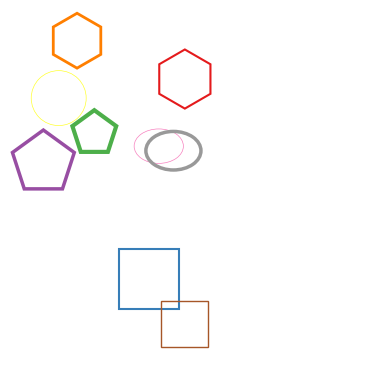[{"shape": "hexagon", "thickness": 1.5, "radius": 0.38, "center": [0.48, 0.795]}, {"shape": "square", "thickness": 1.5, "radius": 0.39, "center": [0.387, 0.276]}, {"shape": "pentagon", "thickness": 3, "radius": 0.3, "center": [0.245, 0.654]}, {"shape": "pentagon", "thickness": 2.5, "radius": 0.42, "center": [0.113, 0.578]}, {"shape": "hexagon", "thickness": 2, "radius": 0.36, "center": [0.2, 0.894]}, {"shape": "circle", "thickness": 0.5, "radius": 0.36, "center": [0.152, 0.745]}, {"shape": "square", "thickness": 1, "radius": 0.3, "center": [0.479, 0.158]}, {"shape": "oval", "thickness": 0.5, "radius": 0.32, "center": [0.412, 0.62]}, {"shape": "oval", "thickness": 2.5, "radius": 0.36, "center": [0.45, 0.609]}]